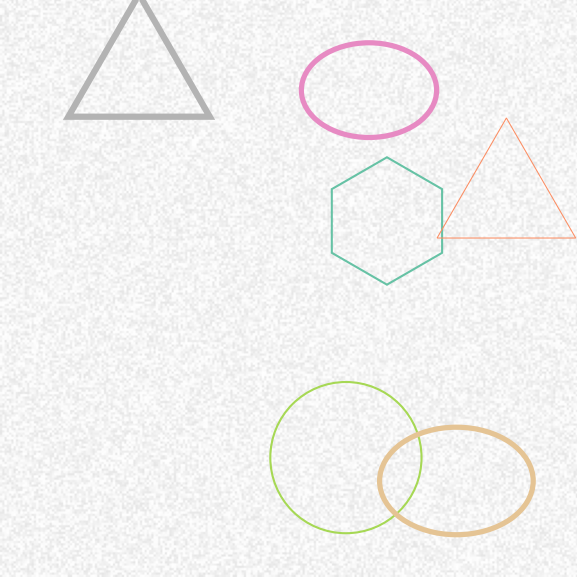[{"shape": "hexagon", "thickness": 1, "radius": 0.55, "center": [0.67, 0.616]}, {"shape": "triangle", "thickness": 0.5, "radius": 0.69, "center": [0.877, 0.656]}, {"shape": "oval", "thickness": 2.5, "radius": 0.59, "center": [0.639, 0.843]}, {"shape": "circle", "thickness": 1, "radius": 0.65, "center": [0.599, 0.207]}, {"shape": "oval", "thickness": 2.5, "radius": 0.66, "center": [0.79, 0.166]}, {"shape": "triangle", "thickness": 3, "radius": 0.71, "center": [0.241, 0.868]}]